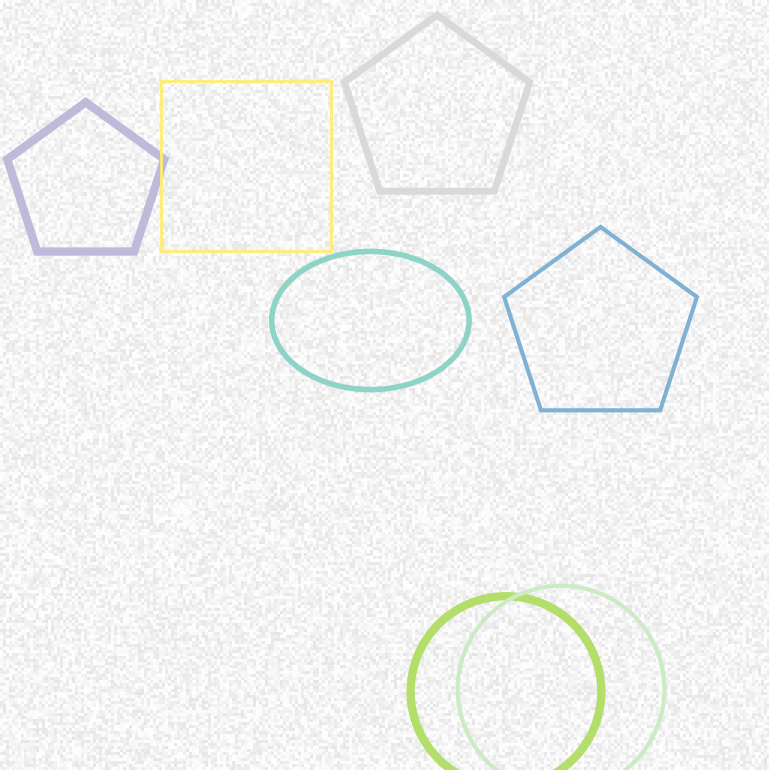[{"shape": "oval", "thickness": 2, "radius": 0.64, "center": [0.481, 0.584]}, {"shape": "pentagon", "thickness": 3, "radius": 0.54, "center": [0.111, 0.76]}, {"shape": "pentagon", "thickness": 1.5, "radius": 0.66, "center": [0.78, 0.574]}, {"shape": "circle", "thickness": 3, "radius": 0.62, "center": [0.657, 0.102]}, {"shape": "pentagon", "thickness": 2.5, "radius": 0.63, "center": [0.568, 0.854]}, {"shape": "circle", "thickness": 1.5, "radius": 0.67, "center": [0.729, 0.105]}, {"shape": "square", "thickness": 1, "radius": 0.55, "center": [0.32, 0.784]}]